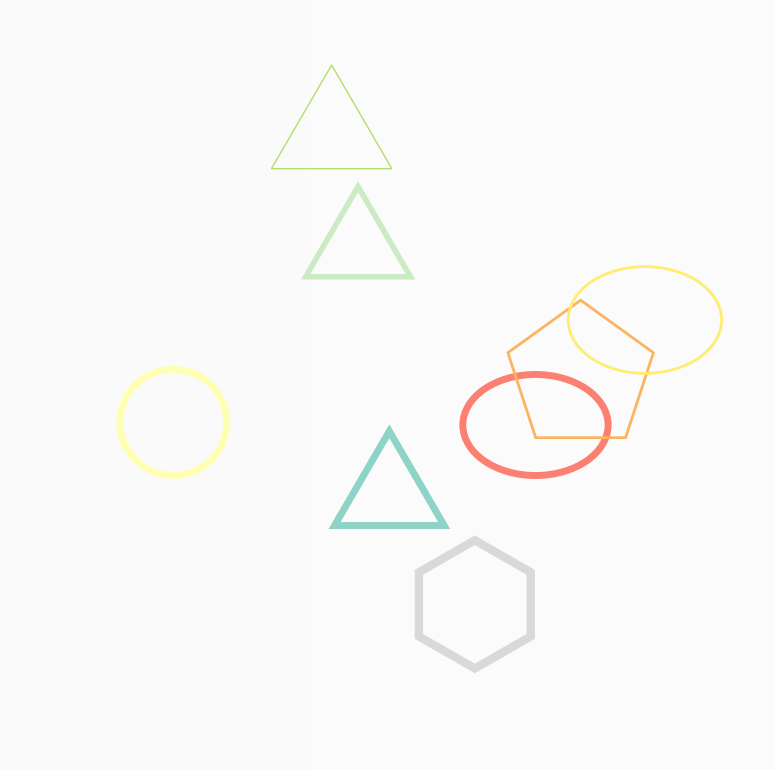[{"shape": "triangle", "thickness": 2.5, "radius": 0.41, "center": [0.502, 0.358]}, {"shape": "circle", "thickness": 2.5, "radius": 0.34, "center": [0.224, 0.452]}, {"shape": "oval", "thickness": 2.5, "radius": 0.47, "center": [0.691, 0.448]}, {"shape": "pentagon", "thickness": 1, "radius": 0.49, "center": [0.749, 0.511]}, {"shape": "triangle", "thickness": 0.5, "radius": 0.45, "center": [0.428, 0.826]}, {"shape": "hexagon", "thickness": 3, "radius": 0.42, "center": [0.613, 0.215]}, {"shape": "triangle", "thickness": 2, "radius": 0.39, "center": [0.462, 0.68]}, {"shape": "oval", "thickness": 1, "radius": 0.5, "center": [0.832, 0.584]}]